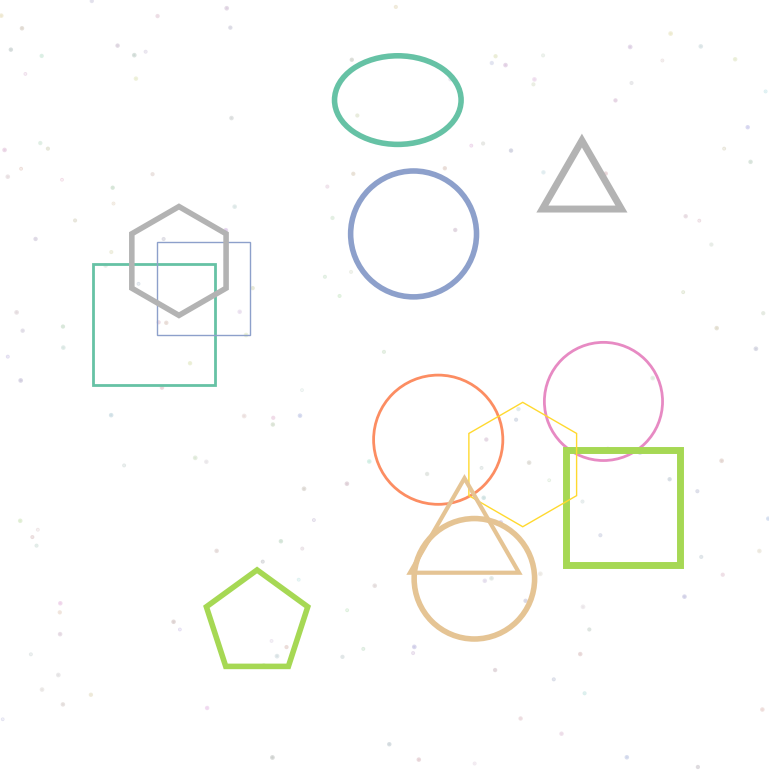[{"shape": "square", "thickness": 1, "radius": 0.39, "center": [0.2, 0.578]}, {"shape": "oval", "thickness": 2, "radius": 0.41, "center": [0.517, 0.87]}, {"shape": "circle", "thickness": 1, "radius": 0.42, "center": [0.569, 0.429]}, {"shape": "circle", "thickness": 2, "radius": 0.41, "center": [0.537, 0.696]}, {"shape": "square", "thickness": 0.5, "radius": 0.3, "center": [0.264, 0.626]}, {"shape": "circle", "thickness": 1, "radius": 0.38, "center": [0.784, 0.479]}, {"shape": "square", "thickness": 2.5, "radius": 0.37, "center": [0.809, 0.341]}, {"shape": "pentagon", "thickness": 2, "radius": 0.35, "center": [0.334, 0.191]}, {"shape": "hexagon", "thickness": 0.5, "radius": 0.4, "center": [0.679, 0.397]}, {"shape": "circle", "thickness": 2, "radius": 0.39, "center": [0.616, 0.248]}, {"shape": "triangle", "thickness": 1.5, "radius": 0.41, "center": [0.603, 0.297]}, {"shape": "triangle", "thickness": 2.5, "radius": 0.3, "center": [0.756, 0.758]}, {"shape": "hexagon", "thickness": 2, "radius": 0.35, "center": [0.232, 0.661]}]